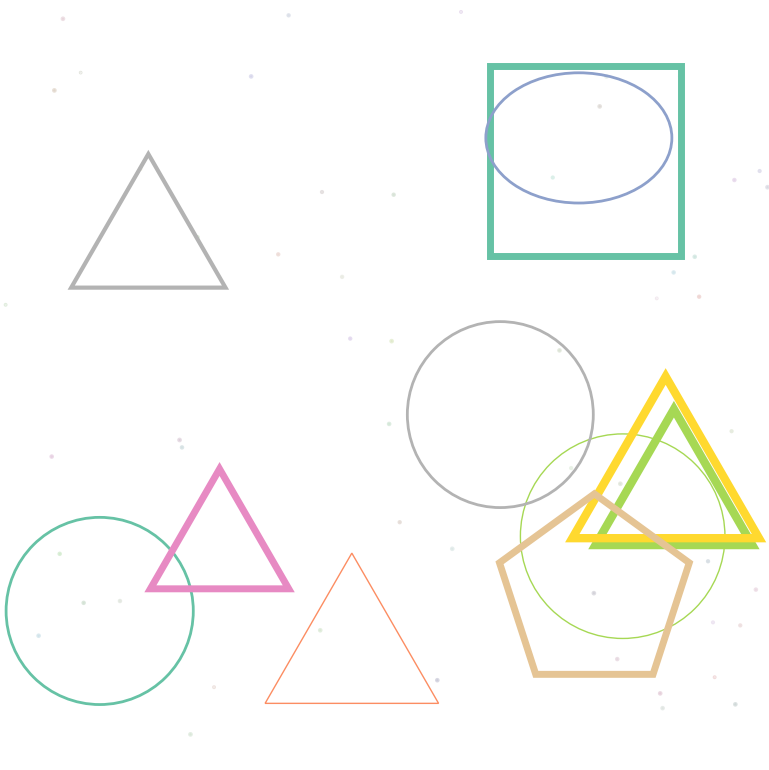[{"shape": "circle", "thickness": 1, "radius": 0.61, "center": [0.129, 0.207]}, {"shape": "square", "thickness": 2.5, "radius": 0.62, "center": [0.761, 0.791]}, {"shape": "triangle", "thickness": 0.5, "radius": 0.65, "center": [0.457, 0.152]}, {"shape": "oval", "thickness": 1, "radius": 0.6, "center": [0.752, 0.821]}, {"shape": "triangle", "thickness": 2.5, "radius": 0.52, "center": [0.285, 0.287]}, {"shape": "triangle", "thickness": 3, "radius": 0.59, "center": [0.875, 0.351]}, {"shape": "circle", "thickness": 0.5, "radius": 0.66, "center": [0.809, 0.304]}, {"shape": "triangle", "thickness": 3, "radius": 0.7, "center": [0.864, 0.371]}, {"shape": "pentagon", "thickness": 2.5, "radius": 0.65, "center": [0.772, 0.229]}, {"shape": "circle", "thickness": 1, "radius": 0.6, "center": [0.65, 0.462]}, {"shape": "triangle", "thickness": 1.5, "radius": 0.58, "center": [0.193, 0.684]}]